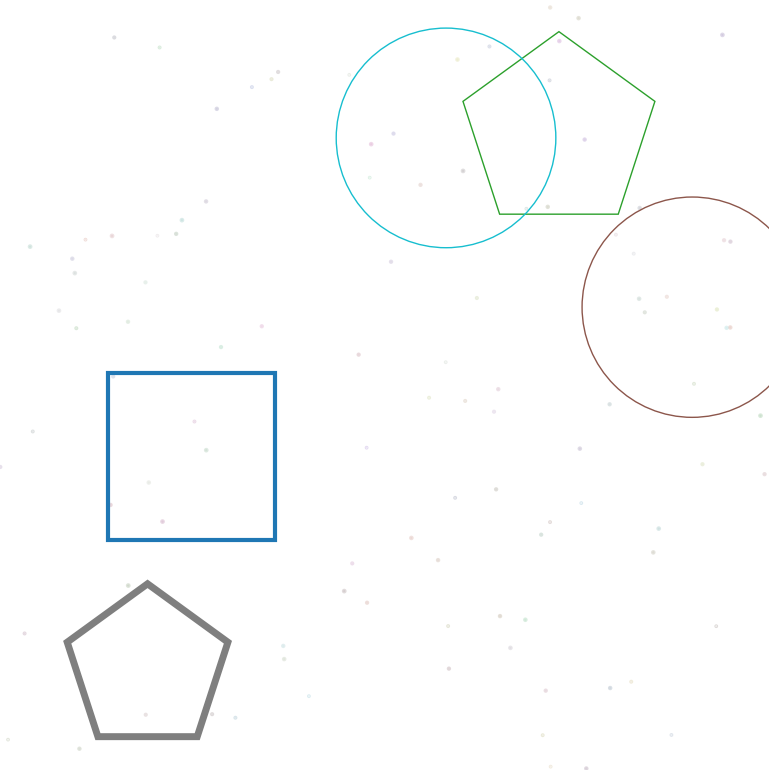[{"shape": "square", "thickness": 1.5, "radius": 0.54, "center": [0.248, 0.407]}, {"shape": "pentagon", "thickness": 0.5, "radius": 0.66, "center": [0.726, 0.828]}, {"shape": "circle", "thickness": 0.5, "radius": 0.72, "center": [0.899, 0.601]}, {"shape": "pentagon", "thickness": 2.5, "radius": 0.55, "center": [0.192, 0.132]}, {"shape": "circle", "thickness": 0.5, "radius": 0.71, "center": [0.579, 0.821]}]